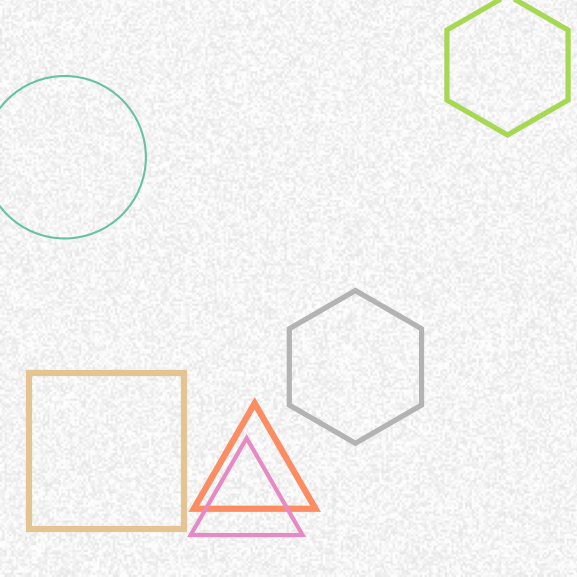[{"shape": "circle", "thickness": 1, "radius": 0.7, "center": [0.112, 0.727]}, {"shape": "triangle", "thickness": 3, "radius": 0.61, "center": [0.441, 0.179]}, {"shape": "triangle", "thickness": 2, "radius": 0.56, "center": [0.427, 0.129]}, {"shape": "hexagon", "thickness": 2.5, "radius": 0.61, "center": [0.879, 0.886]}, {"shape": "square", "thickness": 3, "radius": 0.67, "center": [0.184, 0.218]}, {"shape": "hexagon", "thickness": 2.5, "radius": 0.66, "center": [0.615, 0.364]}]